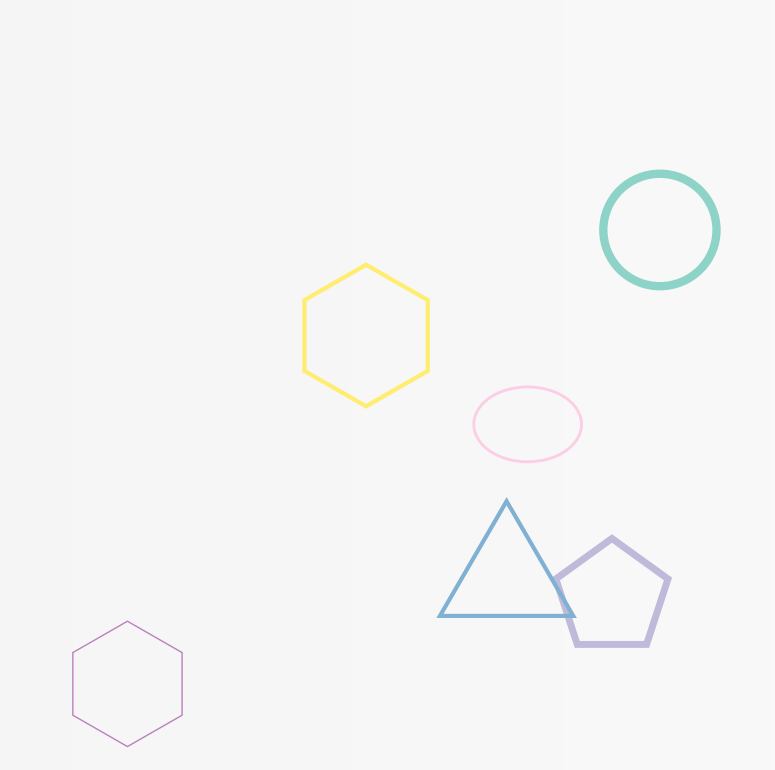[{"shape": "circle", "thickness": 3, "radius": 0.37, "center": [0.852, 0.701]}, {"shape": "pentagon", "thickness": 2.5, "radius": 0.38, "center": [0.79, 0.225]}, {"shape": "triangle", "thickness": 1.5, "radius": 0.5, "center": [0.654, 0.25]}, {"shape": "oval", "thickness": 1, "radius": 0.35, "center": [0.681, 0.449]}, {"shape": "hexagon", "thickness": 0.5, "radius": 0.41, "center": [0.164, 0.112]}, {"shape": "hexagon", "thickness": 1.5, "radius": 0.46, "center": [0.472, 0.564]}]